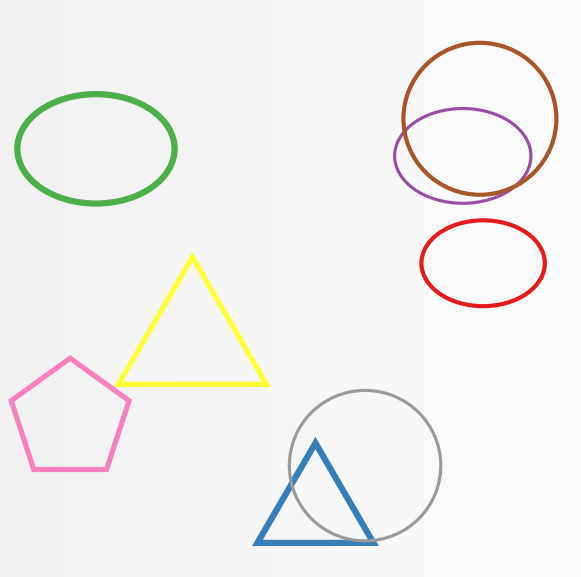[{"shape": "oval", "thickness": 2, "radius": 0.53, "center": [0.831, 0.543]}, {"shape": "triangle", "thickness": 3, "radius": 0.58, "center": [0.543, 0.117]}, {"shape": "oval", "thickness": 3, "radius": 0.68, "center": [0.165, 0.741]}, {"shape": "oval", "thickness": 1.5, "radius": 0.59, "center": [0.796, 0.729]}, {"shape": "triangle", "thickness": 2.5, "radius": 0.74, "center": [0.331, 0.407]}, {"shape": "circle", "thickness": 2, "radius": 0.66, "center": [0.826, 0.793]}, {"shape": "pentagon", "thickness": 2.5, "radius": 0.53, "center": [0.121, 0.272]}, {"shape": "circle", "thickness": 1.5, "radius": 0.65, "center": [0.628, 0.193]}]